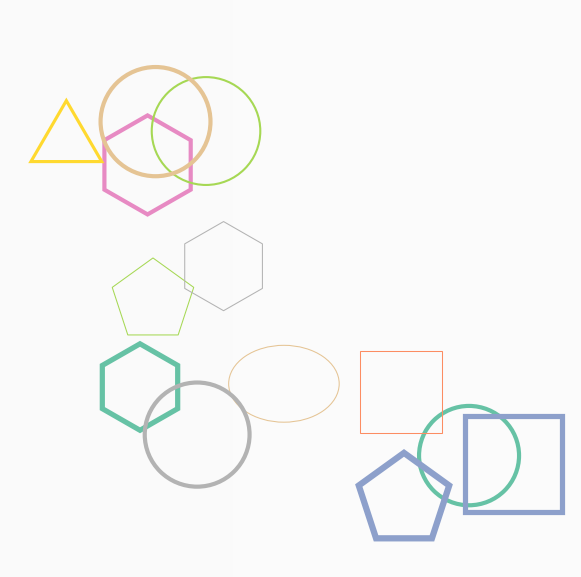[{"shape": "hexagon", "thickness": 2.5, "radius": 0.37, "center": [0.241, 0.329]}, {"shape": "circle", "thickness": 2, "radius": 0.43, "center": [0.807, 0.21]}, {"shape": "square", "thickness": 0.5, "radius": 0.35, "center": [0.689, 0.321]}, {"shape": "pentagon", "thickness": 3, "radius": 0.41, "center": [0.695, 0.133]}, {"shape": "square", "thickness": 2.5, "radius": 0.42, "center": [0.883, 0.195]}, {"shape": "hexagon", "thickness": 2, "radius": 0.43, "center": [0.254, 0.714]}, {"shape": "pentagon", "thickness": 0.5, "radius": 0.37, "center": [0.263, 0.479]}, {"shape": "circle", "thickness": 1, "radius": 0.47, "center": [0.354, 0.772]}, {"shape": "triangle", "thickness": 1.5, "radius": 0.35, "center": [0.114, 0.755]}, {"shape": "oval", "thickness": 0.5, "radius": 0.48, "center": [0.488, 0.335]}, {"shape": "circle", "thickness": 2, "radius": 0.47, "center": [0.268, 0.789]}, {"shape": "circle", "thickness": 2, "radius": 0.45, "center": [0.339, 0.247]}, {"shape": "hexagon", "thickness": 0.5, "radius": 0.39, "center": [0.385, 0.538]}]